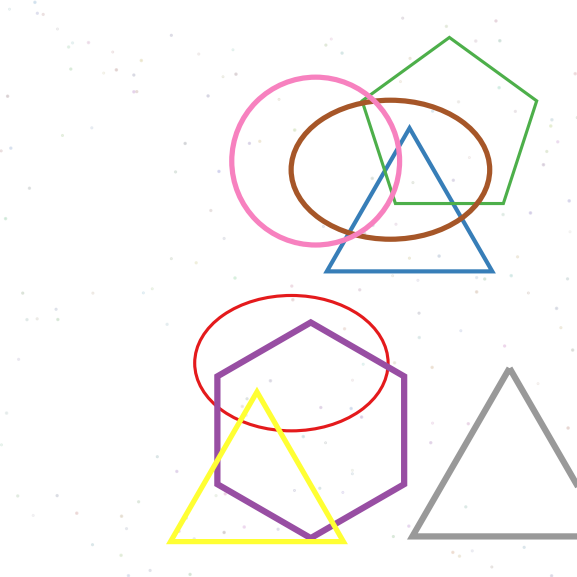[{"shape": "oval", "thickness": 1.5, "radius": 0.84, "center": [0.505, 0.37]}, {"shape": "triangle", "thickness": 2, "radius": 0.83, "center": [0.709, 0.612]}, {"shape": "pentagon", "thickness": 1.5, "radius": 0.79, "center": [0.778, 0.775]}, {"shape": "hexagon", "thickness": 3, "radius": 0.93, "center": [0.538, 0.254]}, {"shape": "triangle", "thickness": 2.5, "radius": 0.86, "center": [0.445, 0.148]}, {"shape": "oval", "thickness": 2.5, "radius": 0.86, "center": [0.676, 0.705]}, {"shape": "circle", "thickness": 2.5, "radius": 0.73, "center": [0.547, 0.72]}, {"shape": "triangle", "thickness": 3, "radius": 0.97, "center": [0.882, 0.167]}]